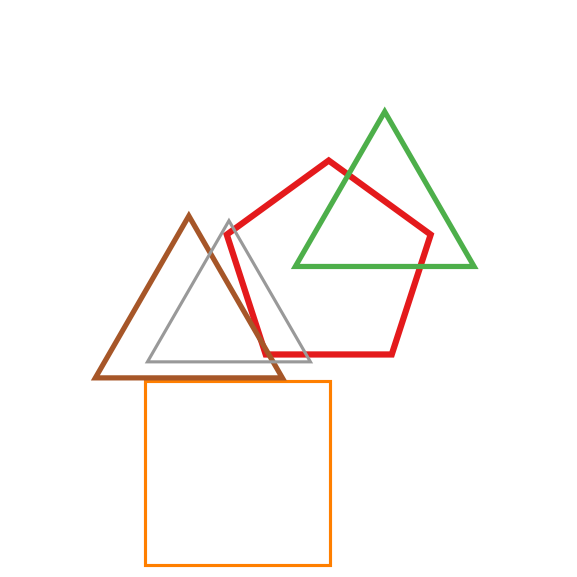[{"shape": "pentagon", "thickness": 3, "radius": 0.93, "center": [0.569, 0.536]}, {"shape": "triangle", "thickness": 2.5, "radius": 0.89, "center": [0.666, 0.627]}, {"shape": "square", "thickness": 1.5, "radius": 0.8, "center": [0.411, 0.18]}, {"shape": "triangle", "thickness": 2.5, "radius": 0.93, "center": [0.327, 0.438]}, {"shape": "triangle", "thickness": 1.5, "radius": 0.81, "center": [0.396, 0.454]}]